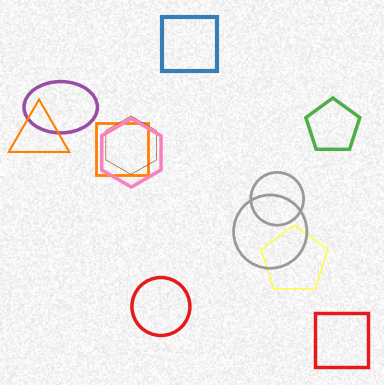[{"shape": "square", "thickness": 2.5, "radius": 0.35, "center": [0.887, 0.117]}, {"shape": "circle", "thickness": 2.5, "radius": 0.38, "center": [0.418, 0.204]}, {"shape": "square", "thickness": 3, "radius": 0.35, "center": [0.492, 0.885]}, {"shape": "pentagon", "thickness": 2.5, "radius": 0.37, "center": [0.865, 0.672]}, {"shape": "oval", "thickness": 2.5, "radius": 0.48, "center": [0.158, 0.721]}, {"shape": "triangle", "thickness": 1.5, "radius": 0.45, "center": [0.101, 0.651]}, {"shape": "square", "thickness": 2, "radius": 0.34, "center": [0.317, 0.613]}, {"shape": "pentagon", "thickness": 1, "radius": 0.46, "center": [0.765, 0.324]}, {"shape": "hexagon", "thickness": 0.5, "radius": 0.38, "center": [0.341, 0.623]}, {"shape": "hexagon", "thickness": 2.5, "radius": 0.44, "center": [0.341, 0.603]}, {"shape": "circle", "thickness": 2, "radius": 0.48, "center": [0.702, 0.398]}, {"shape": "circle", "thickness": 2, "radius": 0.34, "center": [0.72, 0.484]}]